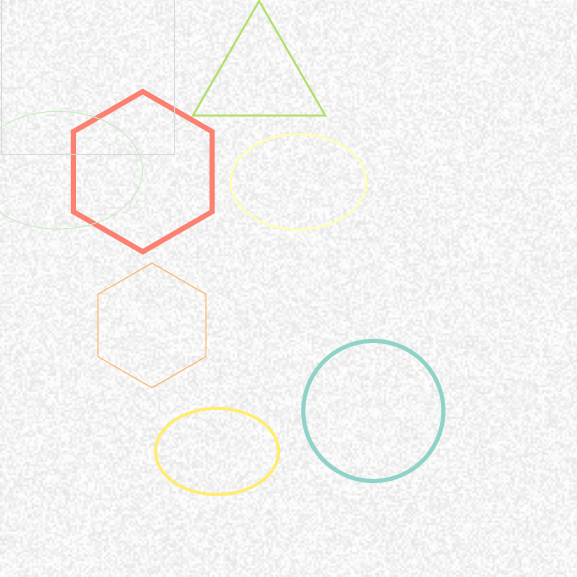[{"shape": "circle", "thickness": 2, "radius": 0.61, "center": [0.646, 0.287]}, {"shape": "oval", "thickness": 1, "radius": 0.59, "center": [0.517, 0.684]}, {"shape": "hexagon", "thickness": 2.5, "radius": 0.69, "center": [0.247, 0.702]}, {"shape": "hexagon", "thickness": 0.5, "radius": 0.54, "center": [0.263, 0.436]}, {"shape": "triangle", "thickness": 1, "radius": 0.66, "center": [0.449, 0.865]}, {"shape": "square", "thickness": 0.5, "radius": 0.75, "center": [0.151, 0.882]}, {"shape": "oval", "thickness": 0.5, "radius": 0.73, "center": [0.101, 0.704]}, {"shape": "oval", "thickness": 1.5, "radius": 0.53, "center": [0.376, 0.217]}]